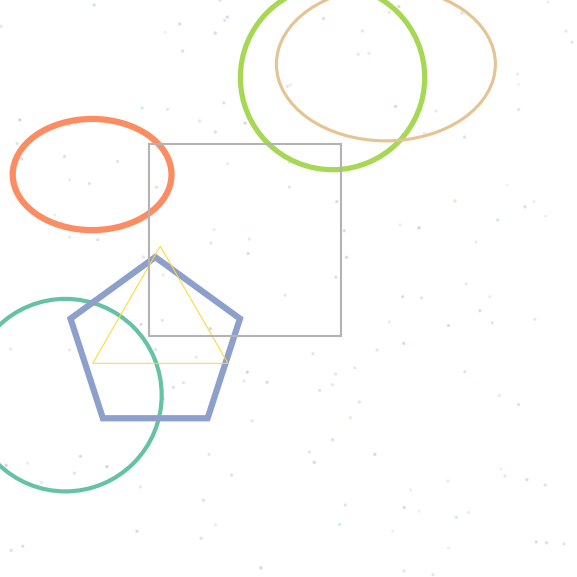[{"shape": "circle", "thickness": 2, "radius": 0.83, "center": [0.113, 0.315]}, {"shape": "oval", "thickness": 3, "radius": 0.69, "center": [0.16, 0.697]}, {"shape": "pentagon", "thickness": 3, "radius": 0.77, "center": [0.269, 0.4]}, {"shape": "circle", "thickness": 2.5, "radius": 0.8, "center": [0.576, 0.865]}, {"shape": "triangle", "thickness": 0.5, "radius": 0.68, "center": [0.278, 0.438]}, {"shape": "oval", "thickness": 1.5, "radius": 0.95, "center": [0.668, 0.888]}, {"shape": "square", "thickness": 1, "radius": 0.83, "center": [0.424, 0.584]}]